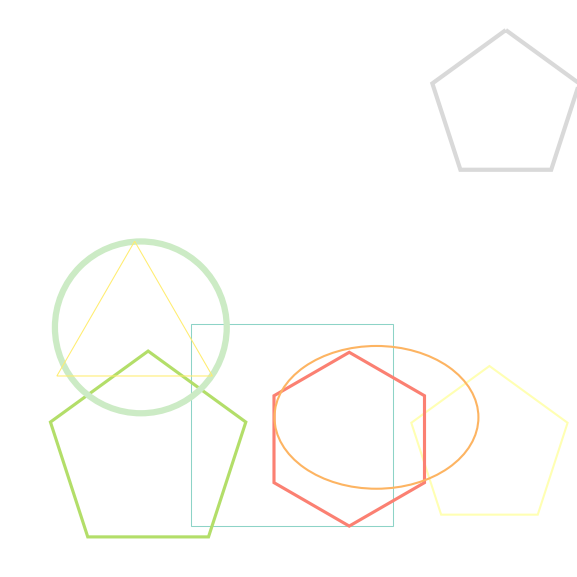[{"shape": "square", "thickness": 0.5, "radius": 0.88, "center": [0.506, 0.263]}, {"shape": "pentagon", "thickness": 1, "radius": 0.71, "center": [0.848, 0.223]}, {"shape": "hexagon", "thickness": 1.5, "radius": 0.75, "center": [0.605, 0.239]}, {"shape": "oval", "thickness": 1, "radius": 0.88, "center": [0.652, 0.276]}, {"shape": "pentagon", "thickness": 1.5, "radius": 0.89, "center": [0.257, 0.213]}, {"shape": "pentagon", "thickness": 2, "radius": 0.67, "center": [0.876, 0.813]}, {"shape": "circle", "thickness": 3, "radius": 0.74, "center": [0.244, 0.432]}, {"shape": "triangle", "thickness": 0.5, "radius": 0.78, "center": [0.233, 0.426]}]